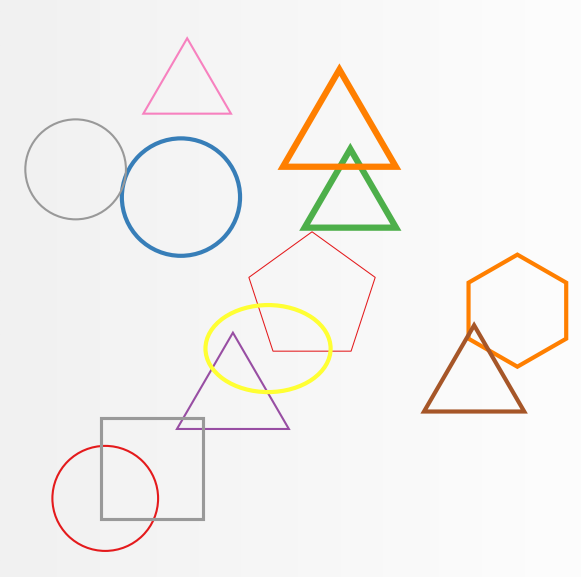[{"shape": "circle", "thickness": 1, "radius": 0.45, "center": [0.181, 0.136]}, {"shape": "pentagon", "thickness": 0.5, "radius": 0.57, "center": [0.537, 0.483]}, {"shape": "circle", "thickness": 2, "radius": 0.51, "center": [0.311, 0.658]}, {"shape": "triangle", "thickness": 3, "radius": 0.45, "center": [0.603, 0.65]}, {"shape": "triangle", "thickness": 1, "radius": 0.56, "center": [0.401, 0.312]}, {"shape": "triangle", "thickness": 3, "radius": 0.56, "center": [0.584, 0.766]}, {"shape": "hexagon", "thickness": 2, "radius": 0.49, "center": [0.89, 0.461]}, {"shape": "oval", "thickness": 2, "radius": 0.54, "center": [0.461, 0.396]}, {"shape": "triangle", "thickness": 2, "radius": 0.5, "center": [0.816, 0.336]}, {"shape": "triangle", "thickness": 1, "radius": 0.44, "center": [0.322, 0.846]}, {"shape": "circle", "thickness": 1, "radius": 0.43, "center": [0.13, 0.706]}, {"shape": "square", "thickness": 1.5, "radius": 0.44, "center": [0.261, 0.187]}]